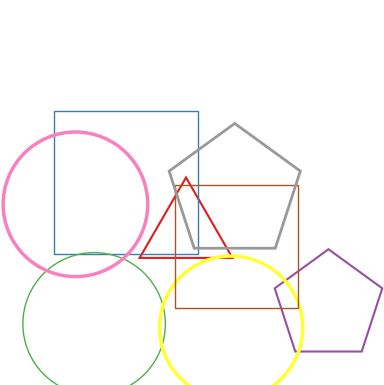[{"shape": "triangle", "thickness": 1.5, "radius": 0.7, "center": [0.483, 0.4]}, {"shape": "square", "thickness": 1, "radius": 0.93, "center": [0.327, 0.526]}, {"shape": "circle", "thickness": 1, "radius": 0.93, "center": [0.244, 0.159]}, {"shape": "pentagon", "thickness": 1.5, "radius": 0.73, "center": [0.853, 0.206]}, {"shape": "circle", "thickness": 2.5, "radius": 0.93, "center": [0.6, 0.149]}, {"shape": "square", "thickness": 1, "radius": 0.8, "center": [0.615, 0.36]}, {"shape": "circle", "thickness": 2.5, "radius": 0.94, "center": [0.196, 0.469]}, {"shape": "pentagon", "thickness": 2, "radius": 0.9, "center": [0.61, 0.5]}]